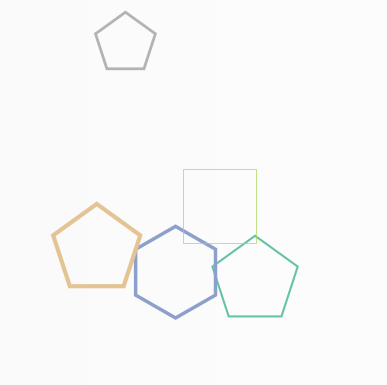[{"shape": "pentagon", "thickness": 1.5, "radius": 0.58, "center": [0.658, 0.272]}, {"shape": "hexagon", "thickness": 2.5, "radius": 0.6, "center": [0.453, 0.293]}, {"shape": "square", "thickness": 0.5, "radius": 0.48, "center": [0.567, 0.465]}, {"shape": "pentagon", "thickness": 3, "radius": 0.59, "center": [0.25, 0.352]}, {"shape": "pentagon", "thickness": 2, "radius": 0.41, "center": [0.324, 0.887]}]